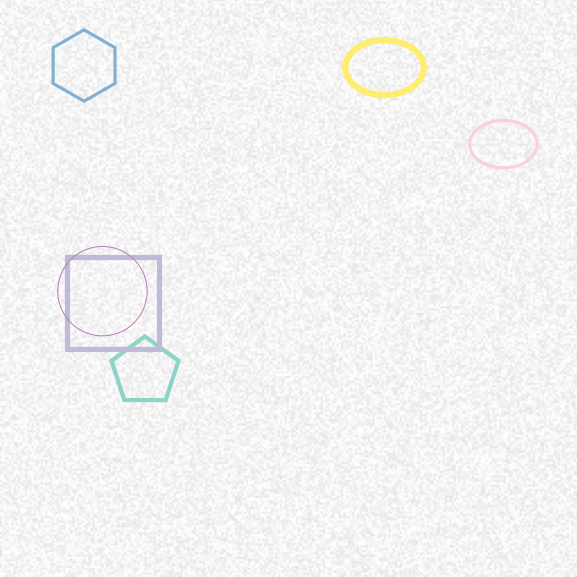[{"shape": "pentagon", "thickness": 2, "radius": 0.3, "center": [0.251, 0.356]}, {"shape": "square", "thickness": 2.5, "radius": 0.4, "center": [0.195, 0.474]}, {"shape": "hexagon", "thickness": 1.5, "radius": 0.31, "center": [0.146, 0.886]}, {"shape": "oval", "thickness": 1.5, "radius": 0.29, "center": [0.872, 0.75]}, {"shape": "circle", "thickness": 0.5, "radius": 0.39, "center": [0.177, 0.495]}, {"shape": "oval", "thickness": 3, "radius": 0.34, "center": [0.666, 0.882]}]